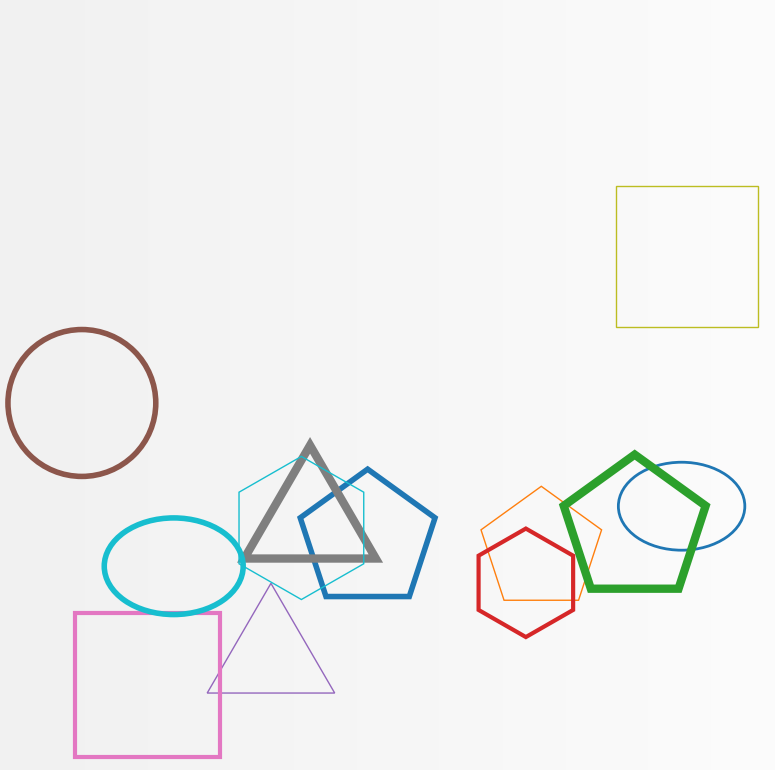[{"shape": "oval", "thickness": 1, "radius": 0.41, "center": [0.879, 0.343]}, {"shape": "pentagon", "thickness": 2, "radius": 0.46, "center": [0.474, 0.299]}, {"shape": "pentagon", "thickness": 0.5, "radius": 0.41, "center": [0.698, 0.287]}, {"shape": "pentagon", "thickness": 3, "radius": 0.48, "center": [0.819, 0.313]}, {"shape": "hexagon", "thickness": 1.5, "radius": 0.35, "center": [0.679, 0.243]}, {"shape": "triangle", "thickness": 0.5, "radius": 0.47, "center": [0.35, 0.147]}, {"shape": "circle", "thickness": 2, "radius": 0.48, "center": [0.106, 0.477]}, {"shape": "square", "thickness": 1.5, "radius": 0.47, "center": [0.19, 0.111]}, {"shape": "triangle", "thickness": 3, "radius": 0.49, "center": [0.4, 0.324]}, {"shape": "square", "thickness": 0.5, "radius": 0.46, "center": [0.887, 0.667]}, {"shape": "hexagon", "thickness": 0.5, "radius": 0.46, "center": [0.389, 0.314]}, {"shape": "oval", "thickness": 2, "radius": 0.45, "center": [0.224, 0.265]}]